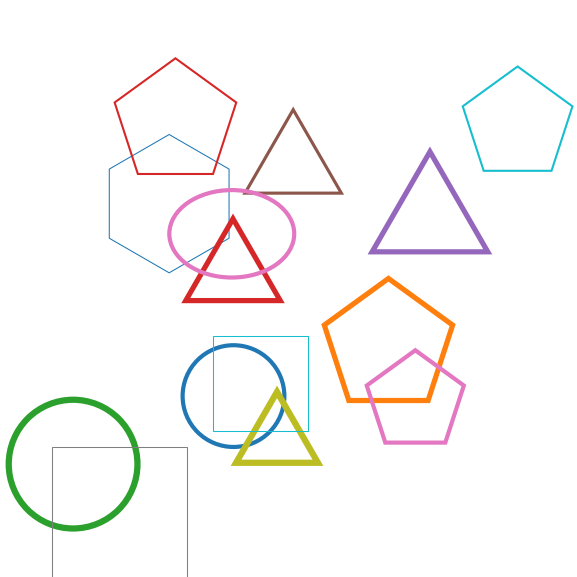[{"shape": "circle", "thickness": 2, "radius": 0.44, "center": [0.404, 0.313]}, {"shape": "hexagon", "thickness": 0.5, "radius": 0.6, "center": [0.293, 0.646]}, {"shape": "pentagon", "thickness": 2.5, "radius": 0.58, "center": [0.673, 0.4]}, {"shape": "circle", "thickness": 3, "radius": 0.56, "center": [0.127, 0.195]}, {"shape": "pentagon", "thickness": 1, "radius": 0.55, "center": [0.304, 0.787]}, {"shape": "triangle", "thickness": 2.5, "radius": 0.47, "center": [0.403, 0.526]}, {"shape": "triangle", "thickness": 2.5, "radius": 0.58, "center": [0.745, 0.621]}, {"shape": "triangle", "thickness": 1.5, "radius": 0.48, "center": [0.508, 0.713]}, {"shape": "oval", "thickness": 2, "radius": 0.54, "center": [0.401, 0.594]}, {"shape": "pentagon", "thickness": 2, "radius": 0.44, "center": [0.719, 0.304]}, {"shape": "square", "thickness": 0.5, "radius": 0.59, "center": [0.207, 0.108]}, {"shape": "triangle", "thickness": 3, "radius": 0.41, "center": [0.48, 0.239]}, {"shape": "pentagon", "thickness": 1, "radius": 0.5, "center": [0.896, 0.784]}, {"shape": "square", "thickness": 0.5, "radius": 0.41, "center": [0.451, 0.336]}]